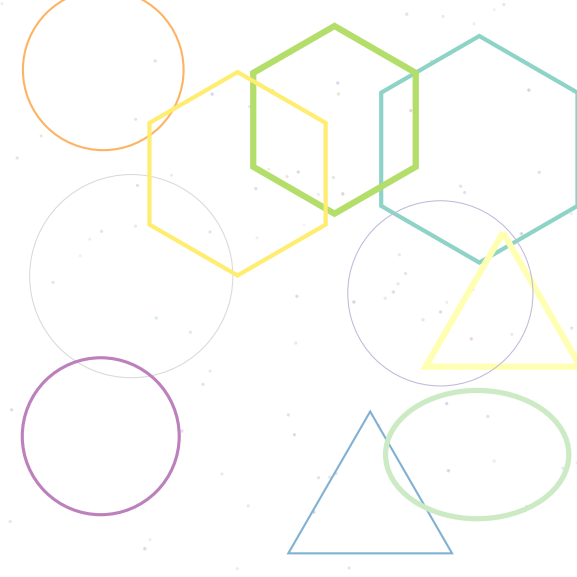[{"shape": "hexagon", "thickness": 2, "radius": 0.98, "center": [0.83, 0.741]}, {"shape": "triangle", "thickness": 3, "radius": 0.77, "center": [0.871, 0.442]}, {"shape": "circle", "thickness": 0.5, "radius": 0.8, "center": [0.763, 0.491]}, {"shape": "triangle", "thickness": 1, "radius": 0.82, "center": [0.641, 0.123]}, {"shape": "circle", "thickness": 1, "radius": 0.7, "center": [0.179, 0.878]}, {"shape": "hexagon", "thickness": 3, "radius": 0.81, "center": [0.579, 0.792]}, {"shape": "circle", "thickness": 0.5, "radius": 0.88, "center": [0.227, 0.521]}, {"shape": "circle", "thickness": 1.5, "radius": 0.68, "center": [0.174, 0.244]}, {"shape": "oval", "thickness": 2.5, "radius": 0.79, "center": [0.826, 0.212]}, {"shape": "hexagon", "thickness": 2, "radius": 0.88, "center": [0.411, 0.698]}]